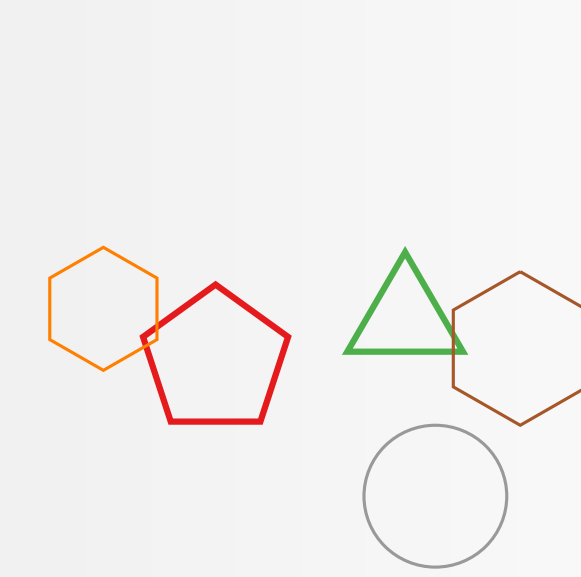[{"shape": "pentagon", "thickness": 3, "radius": 0.66, "center": [0.371, 0.375]}, {"shape": "triangle", "thickness": 3, "radius": 0.57, "center": [0.697, 0.448]}, {"shape": "hexagon", "thickness": 1.5, "radius": 0.53, "center": [0.178, 0.464]}, {"shape": "hexagon", "thickness": 1.5, "radius": 0.66, "center": [0.895, 0.396]}, {"shape": "circle", "thickness": 1.5, "radius": 0.61, "center": [0.749, 0.14]}]